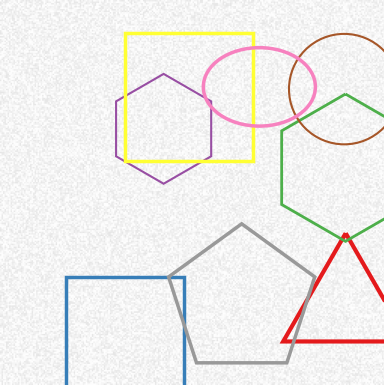[{"shape": "triangle", "thickness": 3, "radius": 0.94, "center": [0.898, 0.207]}, {"shape": "square", "thickness": 2.5, "radius": 0.77, "center": [0.325, 0.126]}, {"shape": "hexagon", "thickness": 2, "radius": 0.96, "center": [0.897, 0.564]}, {"shape": "hexagon", "thickness": 1.5, "radius": 0.71, "center": [0.425, 0.665]}, {"shape": "square", "thickness": 2.5, "radius": 0.83, "center": [0.492, 0.747]}, {"shape": "circle", "thickness": 1.5, "radius": 0.72, "center": [0.894, 0.769]}, {"shape": "oval", "thickness": 2.5, "radius": 0.73, "center": [0.674, 0.774]}, {"shape": "pentagon", "thickness": 2.5, "radius": 1.0, "center": [0.628, 0.219]}]